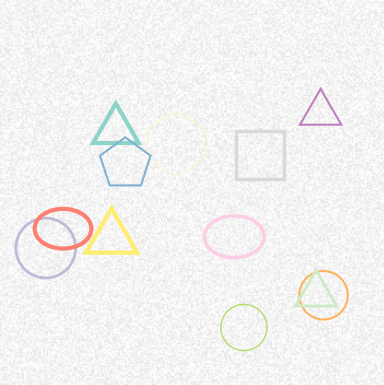[{"shape": "triangle", "thickness": 3, "radius": 0.34, "center": [0.301, 0.663]}, {"shape": "hexagon", "thickness": 0.5, "radius": 0.42, "center": [0.457, 0.627]}, {"shape": "circle", "thickness": 2, "radius": 0.39, "center": [0.119, 0.356]}, {"shape": "oval", "thickness": 3, "radius": 0.37, "center": [0.164, 0.406]}, {"shape": "pentagon", "thickness": 1.5, "radius": 0.35, "center": [0.325, 0.574]}, {"shape": "circle", "thickness": 1.5, "radius": 0.31, "center": [0.84, 0.233]}, {"shape": "circle", "thickness": 1, "radius": 0.3, "center": [0.634, 0.149]}, {"shape": "oval", "thickness": 2.5, "radius": 0.39, "center": [0.609, 0.385]}, {"shape": "square", "thickness": 2.5, "radius": 0.31, "center": [0.676, 0.597]}, {"shape": "triangle", "thickness": 1.5, "radius": 0.31, "center": [0.833, 0.707]}, {"shape": "triangle", "thickness": 2, "radius": 0.31, "center": [0.821, 0.236]}, {"shape": "triangle", "thickness": 3, "radius": 0.38, "center": [0.29, 0.382]}]